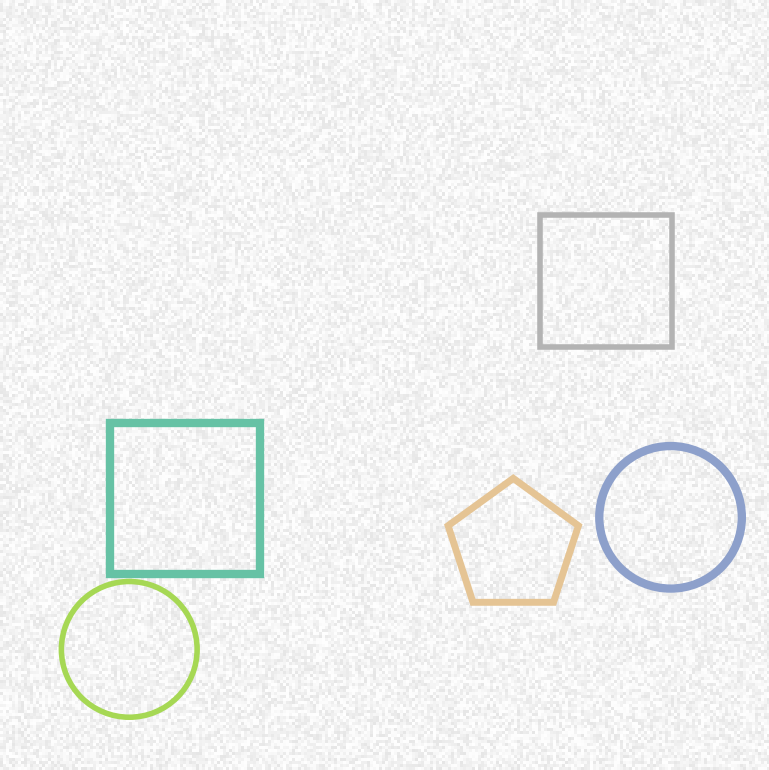[{"shape": "square", "thickness": 3, "radius": 0.49, "center": [0.24, 0.352]}, {"shape": "circle", "thickness": 3, "radius": 0.46, "center": [0.871, 0.328]}, {"shape": "circle", "thickness": 2, "radius": 0.44, "center": [0.168, 0.157]}, {"shape": "pentagon", "thickness": 2.5, "radius": 0.44, "center": [0.667, 0.29]}, {"shape": "square", "thickness": 2, "radius": 0.43, "center": [0.787, 0.635]}]